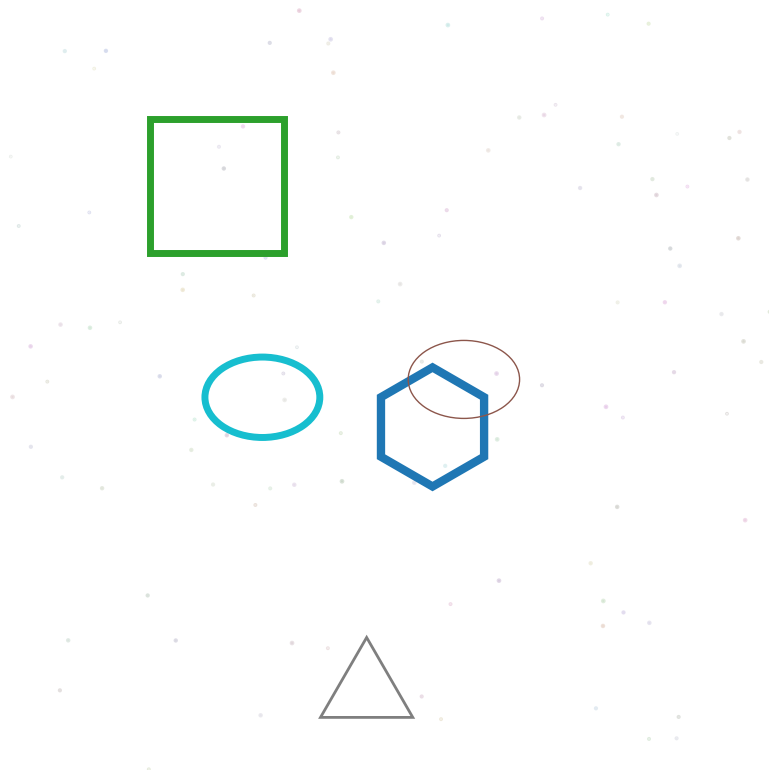[{"shape": "hexagon", "thickness": 3, "radius": 0.39, "center": [0.562, 0.445]}, {"shape": "square", "thickness": 2.5, "radius": 0.43, "center": [0.282, 0.759]}, {"shape": "oval", "thickness": 0.5, "radius": 0.36, "center": [0.602, 0.507]}, {"shape": "triangle", "thickness": 1, "radius": 0.35, "center": [0.476, 0.103]}, {"shape": "oval", "thickness": 2.5, "radius": 0.37, "center": [0.341, 0.484]}]